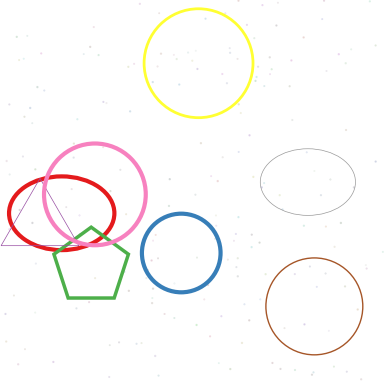[{"shape": "oval", "thickness": 3, "radius": 0.68, "center": [0.16, 0.446]}, {"shape": "circle", "thickness": 3, "radius": 0.51, "center": [0.471, 0.343]}, {"shape": "pentagon", "thickness": 2.5, "radius": 0.51, "center": [0.237, 0.308]}, {"shape": "triangle", "thickness": 0.5, "radius": 0.58, "center": [0.104, 0.42]}, {"shape": "circle", "thickness": 2, "radius": 0.71, "center": [0.516, 0.836]}, {"shape": "circle", "thickness": 1, "radius": 0.63, "center": [0.816, 0.204]}, {"shape": "circle", "thickness": 3, "radius": 0.66, "center": [0.246, 0.495]}, {"shape": "oval", "thickness": 0.5, "radius": 0.62, "center": [0.8, 0.527]}]